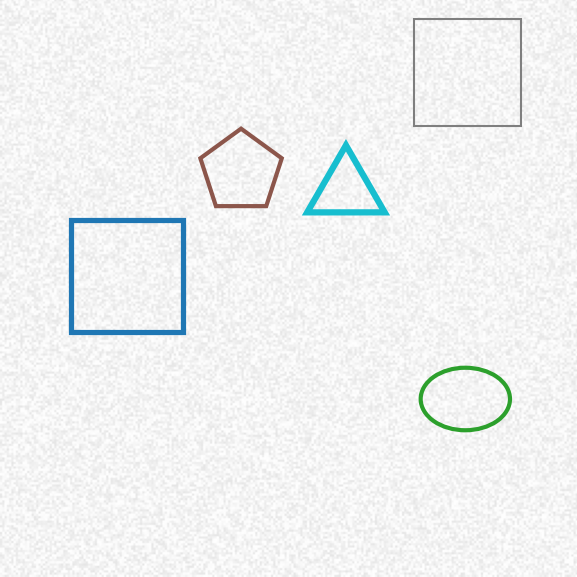[{"shape": "square", "thickness": 2.5, "radius": 0.49, "center": [0.219, 0.521]}, {"shape": "oval", "thickness": 2, "radius": 0.39, "center": [0.806, 0.308]}, {"shape": "pentagon", "thickness": 2, "radius": 0.37, "center": [0.417, 0.702]}, {"shape": "square", "thickness": 1, "radius": 0.46, "center": [0.809, 0.874]}, {"shape": "triangle", "thickness": 3, "radius": 0.39, "center": [0.599, 0.67]}]